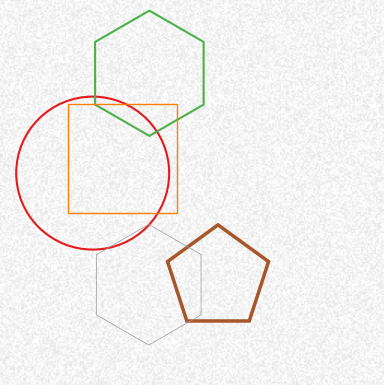[{"shape": "circle", "thickness": 1.5, "radius": 0.99, "center": [0.241, 0.55]}, {"shape": "hexagon", "thickness": 1.5, "radius": 0.81, "center": [0.388, 0.81]}, {"shape": "square", "thickness": 1, "radius": 0.71, "center": [0.317, 0.588]}, {"shape": "pentagon", "thickness": 2.5, "radius": 0.69, "center": [0.566, 0.278]}, {"shape": "hexagon", "thickness": 0.5, "radius": 0.78, "center": [0.386, 0.26]}]